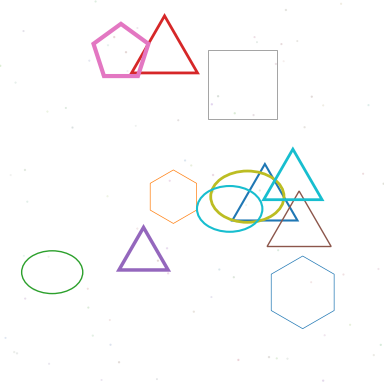[{"shape": "hexagon", "thickness": 0.5, "radius": 0.47, "center": [0.786, 0.241]}, {"shape": "triangle", "thickness": 1.5, "radius": 0.49, "center": [0.688, 0.476]}, {"shape": "hexagon", "thickness": 0.5, "radius": 0.35, "center": [0.45, 0.489]}, {"shape": "oval", "thickness": 1, "radius": 0.4, "center": [0.136, 0.293]}, {"shape": "triangle", "thickness": 2, "radius": 0.49, "center": [0.427, 0.86]}, {"shape": "triangle", "thickness": 2.5, "radius": 0.37, "center": [0.373, 0.336]}, {"shape": "triangle", "thickness": 1, "radius": 0.48, "center": [0.777, 0.408]}, {"shape": "pentagon", "thickness": 3, "radius": 0.37, "center": [0.314, 0.863]}, {"shape": "square", "thickness": 0.5, "radius": 0.45, "center": [0.63, 0.781]}, {"shape": "oval", "thickness": 2, "radius": 0.48, "center": [0.642, 0.489]}, {"shape": "triangle", "thickness": 2, "radius": 0.44, "center": [0.761, 0.525]}, {"shape": "oval", "thickness": 1.5, "radius": 0.42, "center": [0.597, 0.457]}]